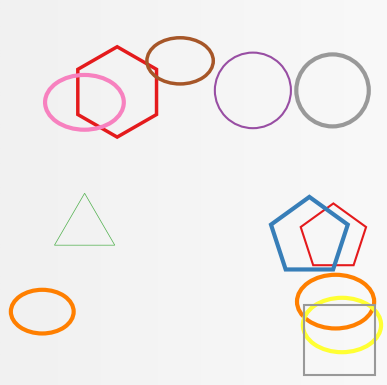[{"shape": "hexagon", "thickness": 2.5, "radius": 0.59, "center": [0.302, 0.761]}, {"shape": "pentagon", "thickness": 1.5, "radius": 0.44, "center": [0.86, 0.383]}, {"shape": "pentagon", "thickness": 3, "radius": 0.52, "center": [0.798, 0.384]}, {"shape": "triangle", "thickness": 0.5, "radius": 0.45, "center": [0.218, 0.408]}, {"shape": "circle", "thickness": 1.5, "radius": 0.49, "center": [0.653, 0.765]}, {"shape": "oval", "thickness": 3, "radius": 0.5, "center": [0.866, 0.217]}, {"shape": "oval", "thickness": 3, "radius": 0.41, "center": [0.109, 0.191]}, {"shape": "oval", "thickness": 3, "radius": 0.5, "center": [0.883, 0.156]}, {"shape": "oval", "thickness": 2.5, "radius": 0.43, "center": [0.465, 0.842]}, {"shape": "oval", "thickness": 3, "radius": 0.51, "center": [0.218, 0.734]}, {"shape": "square", "thickness": 1.5, "radius": 0.46, "center": [0.877, 0.117]}, {"shape": "circle", "thickness": 3, "radius": 0.47, "center": [0.858, 0.765]}]